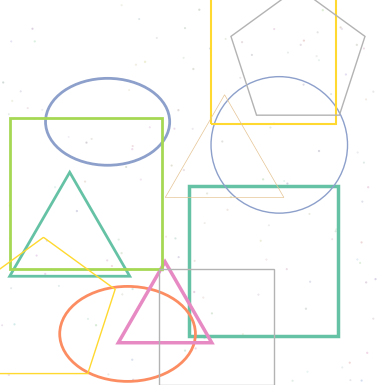[{"shape": "square", "thickness": 2.5, "radius": 0.97, "center": [0.684, 0.323]}, {"shape": "triangle", "thickness": 2, "radius": 0.9, "center": [0.181, 0.372]}, {"shape": "oval", "thickness": 2, "radius": 0.88, "center": [0.331, 0.133]}, {"shape": "oval", "thickness": 2, "radius": 0.81, "center": [0.279, 0.684]}, {"shape": "circle", "thickness": 1, "radius": 0.89, "center": [0.725, 0.624]}, {"shape": "triangle", "thickness": 2.5, "radius": 0.7, "center": [0.429, 0.18]}, {"shape": "square", "thickness": 2, "radius": 0.98, "center": [0.223, 0.497]}, {"shape": "square", "thickness": 1.5, "radius": 0.81, "center": [0.709, 0.841]}, {"shape": "pentagon", "thickness": 1, "radius": 0.98, "center": [0.113, 0.188]}, {"shape": "triangle", "thickness": 0.5, "radius": 0.89, "center": [0.583, 0.576]}, {"shape": "pentagon", "thickness": 1, "radius": 0.92, "center": [0.774, 0.849]}, {"shape": "square", "thickness": 1, "radius": 0.75, "center": [0.562, 0.15]}]